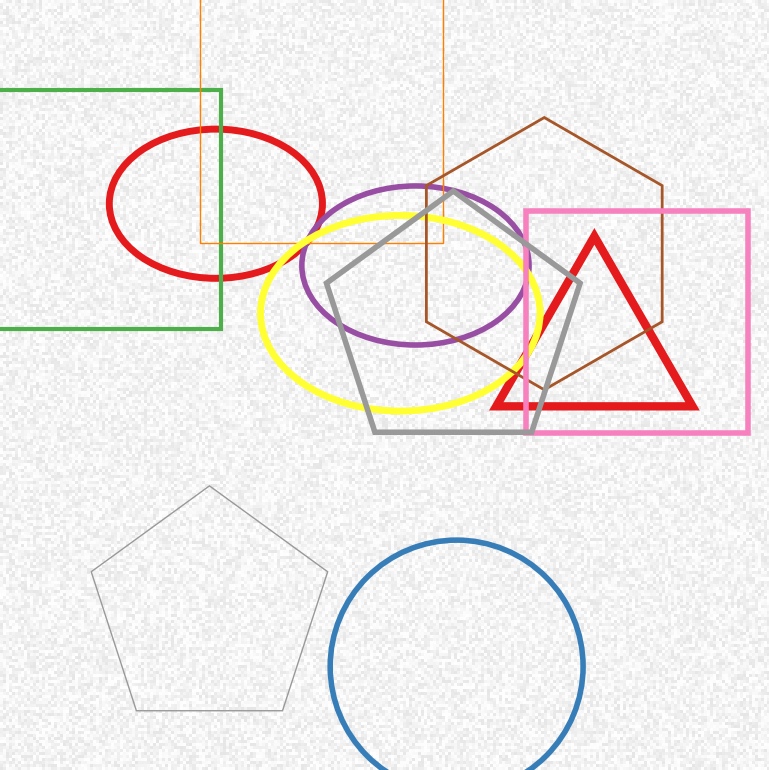[{"shape": "triangle", "thickness": 3, "radius": 0.74, "center": [0.772, 0.546]}, {"shape": "oval", "thickness": 2.5, "radius": 0.69, "center": [0.28, 0.735]}, {"shape": "circle", "thickness": 2, "radius": 0.82, "center": [0.593, 0.134]}, {"shape": "square", "thickness": 1.5, "radius": 0.78, "center": [0.132, 0.728]}, {"shape": "oval", "thickness": 2, "radius": 0.74, "center": [0.54, 0.655]}, {"shape": "square", "thickness": 0.5, "radius": 0.79, "center": [0.418, 0.843]}, {"shape": "oval", "thickness": 2.5, "radius": 0.91, "center": [0.52, 0.593]}, {"shape": "hexagon", "thickness": 1, "radius": 0.88, "center": [0.707, 0.671]}, {"shape": "square", "thickness": 2, "radius": 0.72, "center": [0.827, 0.582]}, {"shape": "pentagon", "thickness": 0.5, "radius": 0.81, "center": [0.272, 0.208]}, {"shape": "pentagon", "thickness": 2, "radius": 0.87, "center": [0.589, 0.579]}]